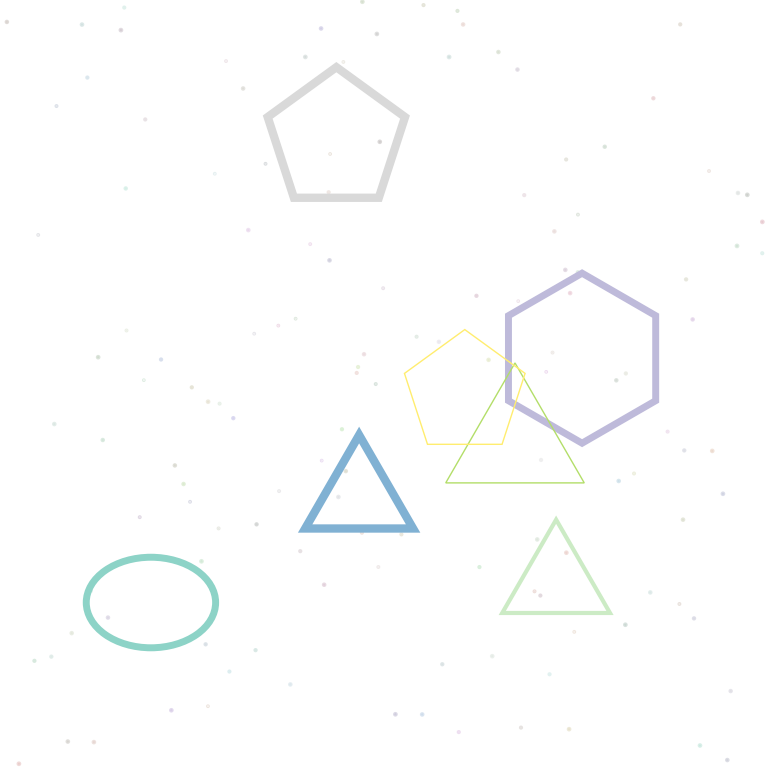[{"shape": "oval", "thickness": 2.5, "radius": 0.42, "center": [0.196, 0.218]}, {"shape": "hexagon", "thickness": 2.5, "radius": 0.55, "center": [0.756, 0.535]}, {"shape": "triangle", "thickness": 3, "radius": 0.4, "center": [0.466, 0.354]}, {"shape": "triangle", "thickness": 0.5, "radius": 0.52, "center": [0.669, 0.425]}, {"shape": "pentagon", "thickness": 3, "radius": 0.47, "center": [0.437, 0.819]}, {"shape": "triangle", "thickness": 1.5, "radius": 0.4, "center": [0.722, 0.244]}, {"shape": "pentagon", "thickness": 0.5, "radius": 0.41, "center": [0.604, 0.49]}]